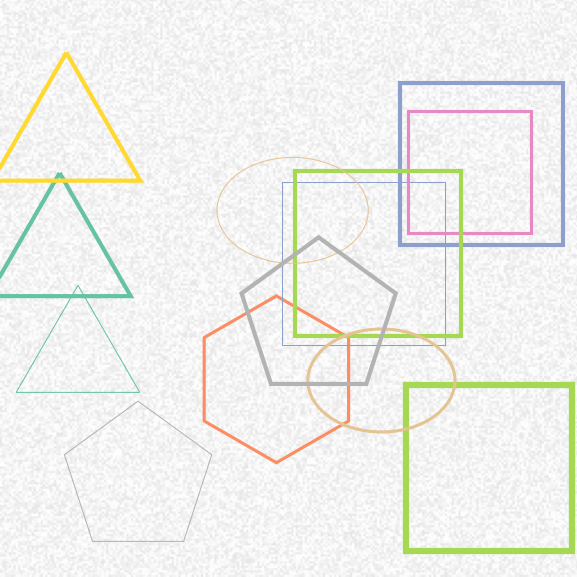[{"shape": "triangle", "thickness": 0.5, "radius": 0.62, "center": [0.135, 0.381]}, {"shape": "triangle", "thickness": 2, "radius": 0.71, "center": [0.103, 0.557]}, {"shape": "hexagon", "thickness": 1.5, "radius": 0.72, "center": [0.479, 0.342]}, {"shape": "square", "thickness": 2, "radius": 0.7, "center": [0.834, 0.715]}, {"shape": "square", "thickness": 0.5, "radius": 0.7, "center": [0.629, 0.544]}, {"shape": "square", "thickness": 1.5, "radius": 0.53, "center": [0.813, 0.702]}, {"shape": "square", "thickness": 2, "radius": 0.72, "center": [0.655, 0.56]}, {"shape": "square", "thickness": 3, "radius": 0.72, "center": [0.847, 0.189]}, {"shape": "triangle", "thickness": 2, "radius": 0.74, "center": [0.115, 0.76]}, {"shape": "oval", "thickness": 0.5, "radius": 0.66, "center": [0.507, 0.635]}, {"shape": "oval", "thickness": 1.5, "radius": 0.64, "center": [0.66, 0.34]}, {"shape": "pentagon", "thickness": 2, "radius": 0.7, "center": [0.552, 0.448]}, {"shape": "pentagon", "thickness": 0.5, "radius": 0.67, "center": [0.239, 0.17]}]